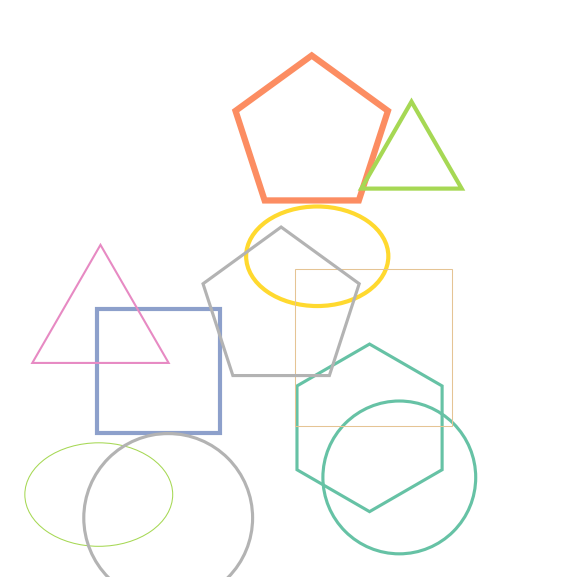[{"shape": "circle", "thickness": 1.5, "radius": 0.66, "center": [0.691, 0.172]}, {"shape": "hexagon", "thickness": 1.5, "radius": 0.73, "center": [0.64, 0.258]}, {"shape": "pentagon", "thickness": 3, "radius": 0.69, "center": [0.54, 0.764]}, {"shape": "square", "thickness": 2, "radius": 0.53, "center": [0.274, 0.357]}, {"shape": "triangle", "thickness": 1, "radius": 0.68, "center": [0.174, 0.439]}, {"shape": "triangle", "thickness": 2, "radius": 0.5, "center": [0.713, 0.723]}, {"shape": "oval", "thickness": 0.5, "radius": 0.64, "center": [0.171, 0.143]}, {"shape": "oval", "thickness": 2, "radius": 0.62, "center": [0.549, 0.555]}, {"shape": "square", "thickness": 0.5, "radius": 0.68, "center": [0.647, 0.398]}, {"shape": "circle", "thickness": 1.5, "radius": 0.73, "center": [0.291, 0.102]}, {"shape": "pentagon", "thickness": 1.5, "radius": 0.71, "center": [0.487, 0.464]}]